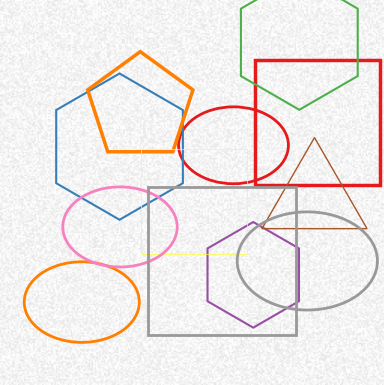[{"shape": "square", "thickness": 2.5, "radius": 0.82, "center": [0.825, 0.682]}, {"shape": "oval", "thickness": 2, "radius": 0.71, "center": [0.606, 0.623]}, {"shape": "hexagon", "thickness": 1.5, "radius": 0.95, "center": [0.31, 0.619]}, {"shape": "hexagon", "thickness": 1.5, "radius": 0.88, "center": [0.777, 0.89]}, {"shape": "hexagon", "thickness": 1.5, "radius": 0.69, "center": [0.658, 0.286]}, {"shape": "oval", "thickness": 2, "radius": 0.75, "center": [0.212, 0.215]}, {"shape": "pentagon", "thickness": 2.5, "radius": 0.72, "center": [0.364, 0.722]}, {"shape": "square", "thickness": 0.5, "radius": 0.69, "center": [0.504, 0.477]}, {"shape": "triangle", "thickness": 1, "radius": 0.79, "center": [0.817, 0.485]}, {"shape": "oval", "thickness": 2, "radius": 0.74, "center": [0.312, 0.411]}, {"shape": "oval", "thickness": 2, "radius": 0.91, "center": [0.798, 0.322]}, {"shape": "square", "thickness": 2, "radius": 0.96, "center": [0.576, 0.322]}]